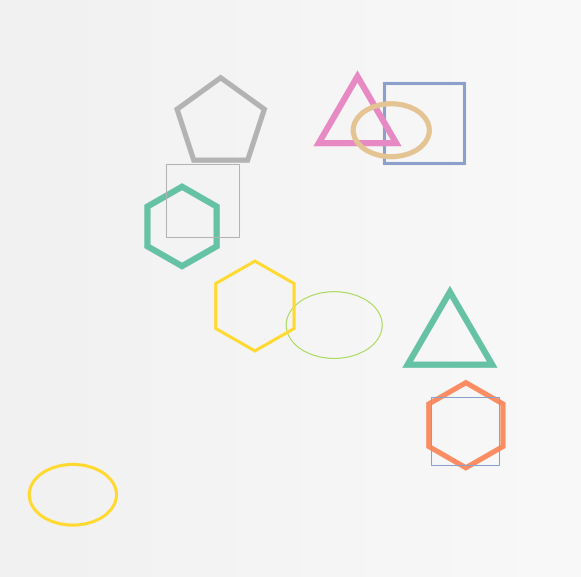[{"shape": "triangle", "thickness": 3, "radius": 0.42, "center": [0.774, 0.41]}, {"shape": "hexagon", "thickness": 3, "radius": 0.34, "center": [0.313, 0.607]}, {"shape": "hexagon", "thickness": 2.5, "radius": 0.37, "center": [0.802, 0.263]}, {"shape": "square", "thickness": 1.5, "radius": 0.34, "center": [0.729, 0.786]}, {"shape": "square", "thickness": 0.5, "radius": 0.29, "center": [0.801, 0.253]}, {"shape": "triangle", "thickness": 3, "radius": 0.38, "center": [0.615, 0.79]}, {"shape": "oval", "thickness": 0.5, "radius": 0.41, "center": [0.575, 0.436]}, {"shape": "oval", "thickness": 1.5, "radius": 0.38, "center": [0.125, 0.142]}, {"shape": "hexagon", "thickness": 1.5, "radius": 0.39, "center": [0.439, 0.469]}, {"shape": "oval", "thickness": 2.5, "radius": 0.33, "center": [0.673, 0.774]}, {"shape": "square", "thickness": 0.5, "radius": 0.32, "center": [0.348, 0.653]}, {"shape": "pentagon", "thickness": 2.5, "radius": 0.39, "center": [0.38, 0.786]}]